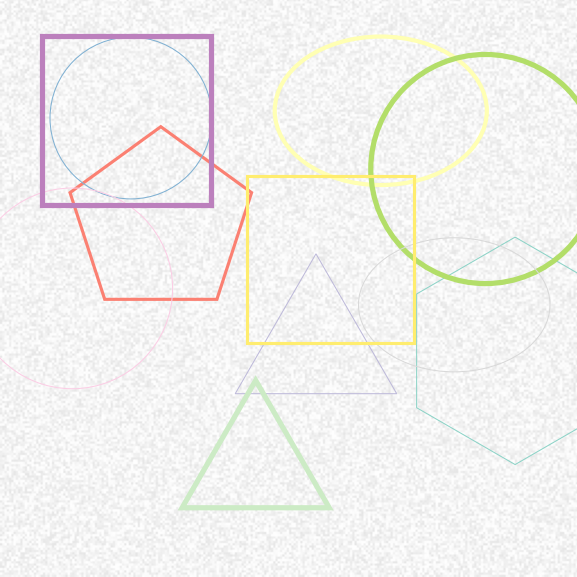[{"shape": "hexagon", "thickness": 0.5, "radius": 0.98, "center": [0.892, 0.392]}, {"shape": "oval", "thickness": 2, "radius": 0.92, "center": [0.659, 0.807]}, {"shape": "triangle", "thickness": 0.5, "radius": 0.81, "center": [0.547, 0.398]}, {"shape": "pentagon", "thickness": 1.5, "radius": 0.83, "center": [0.278, 0.614]}, {"shape": "circle", "thickness": 0.5, "radius": 0.7, "center": [0.227, 0.795]}, {"shape": "circle", "thickness": 2.5, "radius": 0.99, "center": [0.84, 0.706]}, {"shape": "circle", "thickness": 0.5, "radius": 0.87, "center": [0.125, 0.5]}, {"shape": "oval", "thickness": 0.5, "radius": 0.83, "center": [0.787, 0.471]}, {"shape": "square", "thickness": 2.5, "radius": 0.73, "center": [0.219, 0.791]}, {"shape": "triangle", "thickness": 2.5, "radius": 0.74, "center": [0.443, 0.193]}, {"shape": "square", "thickness": 1.5, "radius": 0.72, "center": [0.572, 0.55]}]